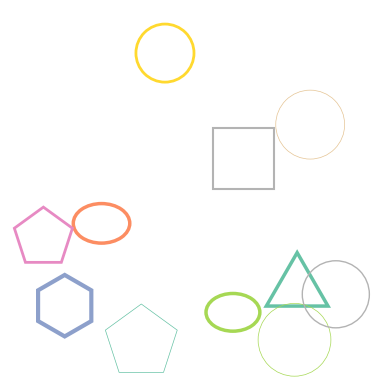[{"shape": "triangle", "thickness": 2.5, "radius": 0.46, "center": [0.772, 0.251]}, {"shape": "pentagon", "thickness": 0.5, "radius": 0.49, "center": [0.367, 0.112]}, {"shape": "oval", "thickness": 2.5, "radius": 0.37, "center": [0.264, 0.42]}, {"shape": "hexagon", "thickness": 3, "radius": 0.4, "center": [0.168, 0.206]}, {"shape": "pentagon", "thickness": 2, "radius": 0.4, "center": [0.113, 0.383]}, {"shape": "oval", "thickness": 2.5, "radius": 0.35, "center": [0.605, 0.189]}, {"shape": "circle", "thickness": 0.5, "radius": 0.47, "center": [0.765, 0.117]}, {"shape": "circle", "thickness": 2, "radius": 0.38, "center": [0.428, 0.862]}, {"shape": "circle", "thickness": 0.5, "radius": 0.45, "center": [0.806, 0.676]}, {"shape": "square", "thickness": 1.5, "radius": 0.39, "center": [0.632, 0.589]}, {"shape": "circle", "thickness": 1, "radius": 0.44, "center": [0.872, 0.236]}]